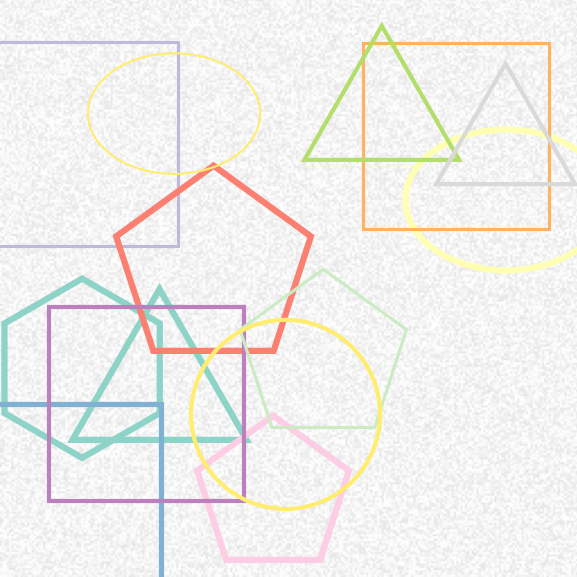[{"shape": "hexagon", "thickness": 3, "radius": 0.78, "center": [0.142, 0.361]}, {"shape": "triangle", "thickness": 3, "radius": 0.87, "center": [0.276, 0.324]}, {"shape": "oval", "thickness": 3, "radius": 0.87, "center": [0.876, 0.653]}, {"shape": "square", "thickness": 1.5, "radius": 0.88, "center": [0.131, 0.749]}, {"shape": "pentagon", "thickness": 3, "radius": 0.89, "center": [0.37, 0.535]}, {"shape": "square", "thickness": 2.5, "radius": 0.76, "center": [0.126, 0.147]}, {"shape": "square", "thickness": 1.5, "radius": 0.8, "center": [0.79, 0.764]}, {"shape": "triangle", "thickness": 2, "radius": 0.77, "center": [0.661, 0.8]}, {"shape": "pentagon", "thickness": 3, "radius": 0.69, "center": [0.473, 0.141]}, {"shape": "triangle", "thickness": 2, "radius": 0.7, "center": [0.876, 0.75]}, {"shape": "square", "thickness": 2, "radius": 0.84, "center": [0.254, 0.3]}, {"shape": "pentagon", "thickness": 1.5, "radius": 0.76, "center": [0.56, 0.381]}, {"shape": "oval", "thickness": 1, "radius": 0.75, "center": [0.301, 0.802]}, {"shape": "circle", "thickness": 2, "radius": 0.82, "center": [0.495, 0.282]}]